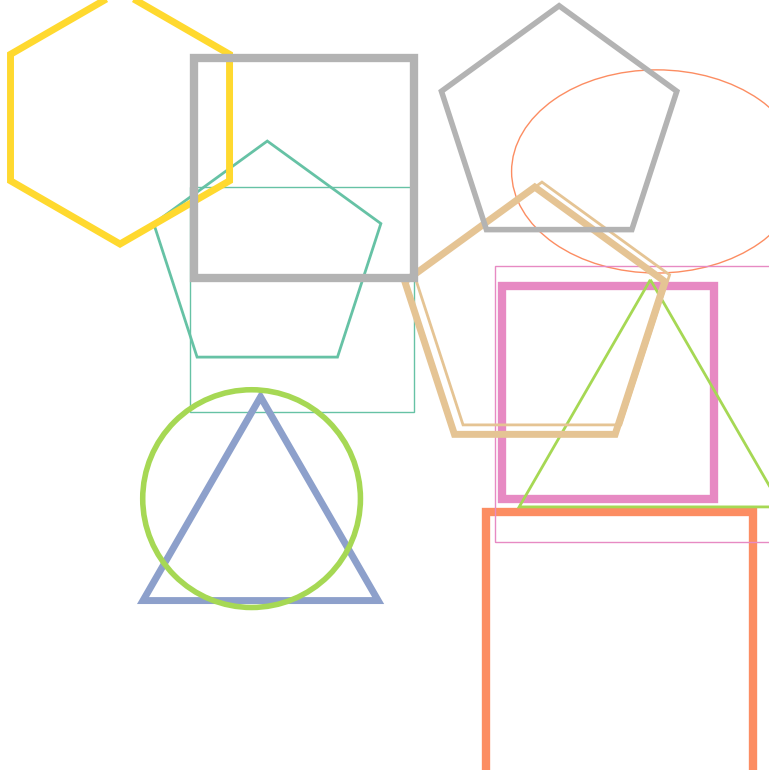[{"shape": "pentagon", "thickness": 1, "radius": 0.78, "center": [0.347, 0.662]}, {"shape": "square", "thickness": 0.5, "radius": 0.73, "center": [0.392, 0.611]}, {"shape": "oval", "thickness": 0.5, "radius": 0.94, "center": [0.853, 0.777]}, {"shape": "square", "thickness": 3, "radius": 0.87, "center": [0.805, 0.161]}, {"shape": "triangle", "thickness": 2.5, "radius": 0.88, "center": [0.338, 0.308]}, {"shape": "square", "thickness": 3, "radius": 0.69, "center": [0.79, 0.49]}, {"shape": "square", "thickness": 0.5, "radius": 0.89, "center": [0.822, 0.475]}, {"shape": "triangle", "thickness": 1, "radius": 0.98, "center": [0.845, 0.44]}, {"shape": "circle", "thickness": 2, "radius": 0.71, "center": [0.327, 0.352]}, {"shape": "hexagon", "thickness": 2.5, "radius": 0.82, "center": [0.156, 0.847]}, {"shape": "pentagon", "thickness": 1, "radius": 0.87, "center": [0.704, 0.589]}, {"shape": "pentagon", "thickness": 2.5, "radius": 0.89, "center": [0.695, 0.58]}, {"shape": "square", "thickness": 3, "radius": 0.72, "center": [0.395, 0.782]}, {"shape": "pentagon", "thickness": 2, "radius": 0.8, "center": [0.726, 0.832]}]